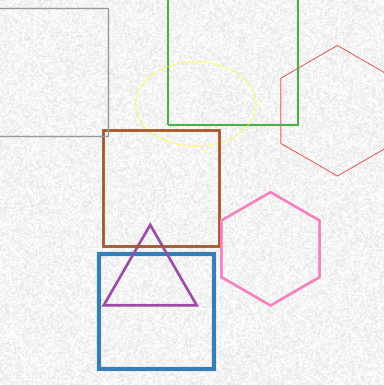[{"shape": "hexagon", "thickness": 0.5, "radius": 0.85, "center": [0.876, 0.712]}, {"shape": "square", "thickness": 3, "radius": 0.74, "center": [0.407, 0.19]}, {"shape": "square", "thickness": 1.5, "radius": 0.84, "center": [0.605, 0.844]}, {"shape": "triangle", "thickness": 2, "radius": 0.7, "center": [0.39, 0.277]}, {"shape": "oval", "thickness": 0.5, "radius": 0.78, "center": [0.509, 0.73]}, {"shape": "square", "thickness": 2, "radius": 0.75, "center": [0.417, 0.511]}, {"shape": "hexagon", "thickness": 2, "radius": 0.74, "center": [0.703, 0.354]}, {"shape": "square", "thickness": 1, "radius": 0.83, "center": [0.113, 0.814]}]